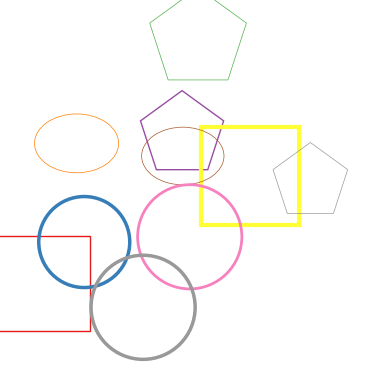[{"shape": "square", "thickness": 1, "radius": 0.62, "center": [0.111, 0.263]}, {"shape": "circle", "thickness": 2.5, "radius": 0.59, "center": [0.219, 0.371]}, {"shape": "pentagon", "thickness": 0.5, "radius": 0.66, "center": [0.514, 0.899]}, {"shape": "pentagon", "thickness": 1, "radius": 0.57, "center": [0.473, 0.651]}, {"shape": "oval", "thickness": 0.5, "radius": 0.55, "center": [0.199, 0.628]}, {"shape": "square", "thickness": 3, "radius": 0.64, "center": [0.649, 0.542]}, {"shape": "oval", "thickness": 0.5, "radius": 0.53, "center": [0.475, 0.595]}, {"shape": "circle", "thickness": 2, "radius": 0.68, "center": [0.493, 0.385]}, {"shape": "pentagon", "thickness": 0.5, "radius": 0.51, "center": [0.806, 0.528]}, {"shape": "circle", "thickness": 2.5, "radius": 0.68, "center": [0.372, 0.202]}]